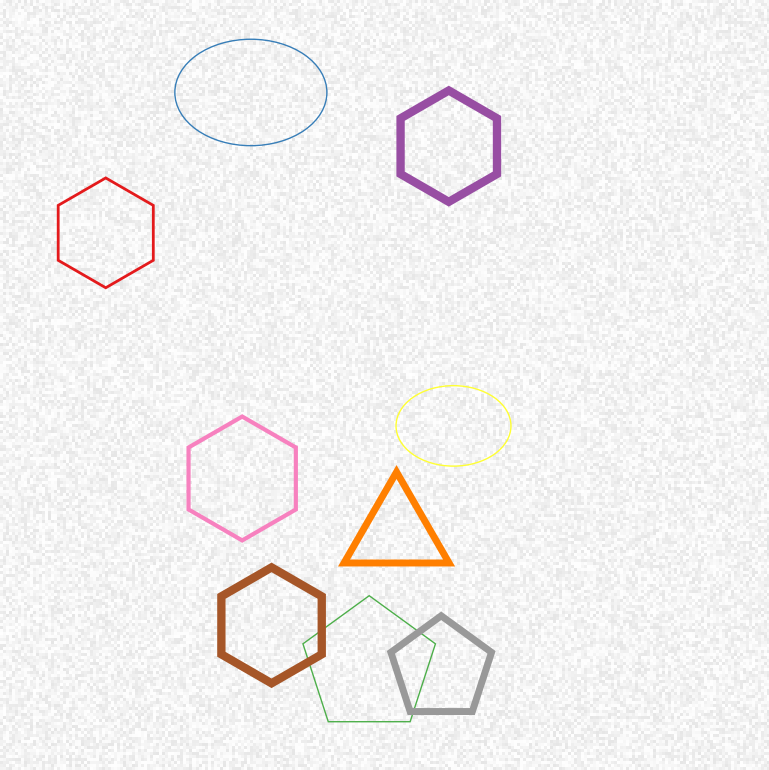[{"shape": "hexagon", "thickness": 1, "radius": 0.36, "center": [0.137, 0.698]}, {"shape": "oval", "thickness": 0.5, "radius": 0.49, "center": [0.326, 0.88]}, {"shape": "pentagon", "thickness": 0.5, "radius": 0.45, "center": [0.479, 0.136]}, {"shape": "hexagon", "thickness": 3, "radius": 0.36, "center": [0.583, 0.81]}, {"shape": "triangle", "thickness": 2.5, "radius": 0.39, "center": [0.515, 0.308]}, {"shape": "oval", "thickness": 0.5, "radius": 0.37, "center": [0.589, 0.447]}, {"shape": "hexagon", "thickness": 3, "radius": 0.38, "center": [0.353, 0.188]}, {"shape": "hexagon", "thickness": 1.5, "radius": 0.4, "center": [0.315, 0.379]}, {"shape": "pentagon", "thickness": 2.5, "radius": 0.34, "center": [0.573, 0.132]}]